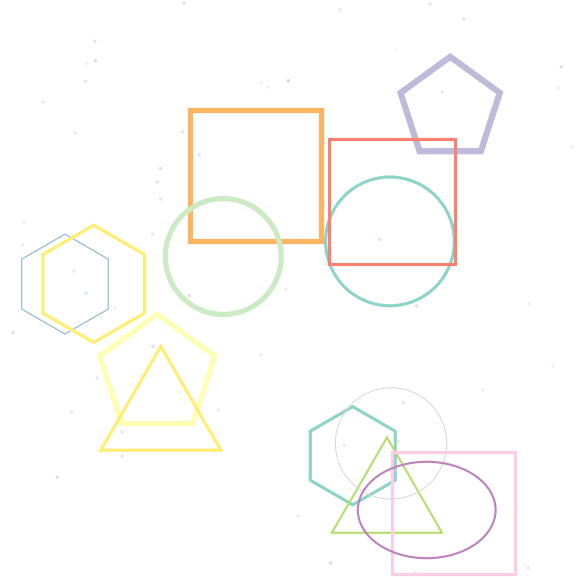[{"shape": "hexagon", "thickness": 1.5, "radius": 0.42, "center": [0.611, 0.21]}, {"shape": "circle", "thickness": 1.5, "radius": 0.56, "center": [0.675, 0.581]}, {"shape": "pentagon", "thickness": 2.5, "radius": 0.52, "center": [0.272, 0.35]}, {"shape": "pentagon", "thickness": 3, "radius": 0.45, "center": [0.78, 0.81]}, {"shape": "square", "thickness": 1.5, "radius": 0.54, "center": [0.678, 0.65]}, {"shape": "hexagon", "thickness": 0.5, "radius": 0.43, "center": [0.113, 0.507]}, {"shape": "square", "thickness": 2.5, "radius": 0.57, "center": [0.443, 0.695]}, {"shape": "triangle", "thickness": 1, "radius": 0.55, "center": [0.67, 0.132]}, {"shape": "square", "thickness": 1.5, "radius": 0.53, "center": [0.785, 0.111]}, {"shape": "circle", "thickness": 0.5, "radius": 0.48, "center": [0.677, 0.231]}, {"shape": "oval", "thickness": 1, "radius": 0.6, "center": [0.739, 0.116]}, {"shape": "circle", "thickness": 2.5, "radius": 0.5, "center": [0.387, 0.555]}, {"shape": "hexagon", "thickness": 1.5, "radius": 0.51, "center": [0.162, 0.508]}, {"shape": "triangle", "thickness": 1.5, "radius": 0.6, "center": [0.279, 0.279]}]